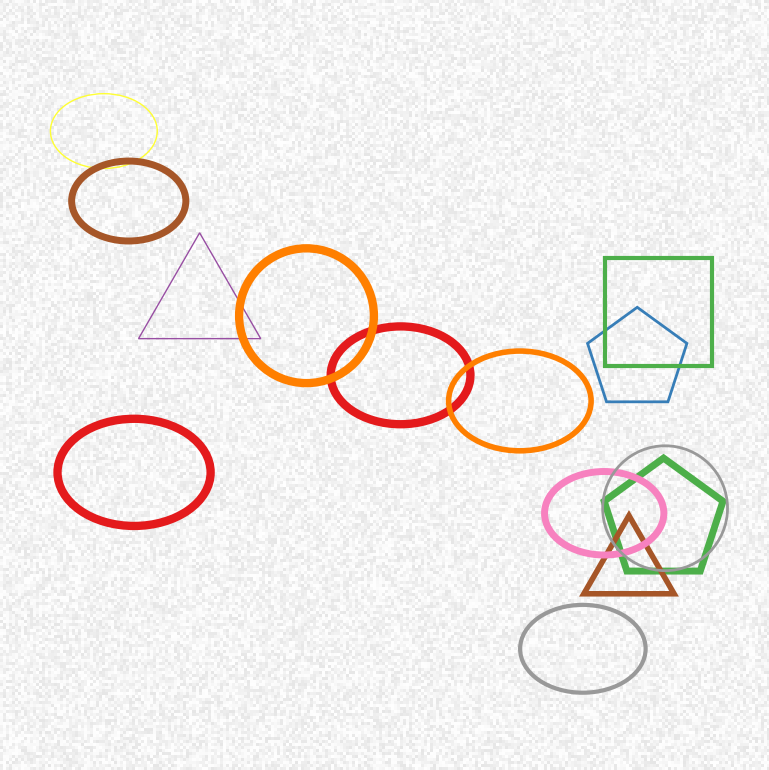[{"shape": "oval", "thickness": 3, "radius": 0.5, "center": [0.174, 0.387]}, {"shape": "oval", "thickness": 3, "radius": 0.45, "center": [0.52, 0.513]}, {"shape": "pentagon", "thickness": 1, "radius": 0.34, "center": [0.828, 0.533]}, {"shape": "square", "thickness": 1.5, "radius": 0.35, "center": [0.855, 0.595]}, {"shape": "pentagon", "thickness": 2.5, "radius": 0.41, "center": [0.862, 0.324]}, {"shape": "triangle", "thickness": 0.5, "radius": 0.46, "center": [0.259, 0.606]}, {"shape": "circle", "thickness": 3, "radius": 0.44, "center": [0.398, 0.59]}, {"shape": "oval", "thickness": 2, "radius": 0.46, "center": [0.675, 0.479]}, {"shape": "oval", "thickness": 0.5, "radius": 0.35, "center": [0.135, 0.83]}, {"shape": "triangle", "thickness": 2, "radius": 0.34, "center": [0.817, 0.263]}, {"shape": "oval", "thickness": 2.5, "radius": 0.37, "center": [0.167, 0.739]}, {"shape": "oval", "thickness": 2.5, "radius": 0.39, "center": [0.785, 0.333]}, {"shape": "oval", "thickness": 1.5, "radius": 0.41, "center": [0.757, 0.157]}, {"shape": "circle", "thickness": 1, "radius": 0.41, "center": [0.864, 0.34]}]